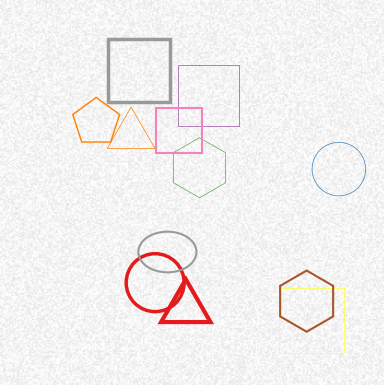[{"shape": "circle", "thickness": 2.5, "radius": 0.38, "center": [0.403, 0.266]}, {"shape": "triangle", "thickness": 3, "radius": 0.37, "center": [0.483, 0.2]}, {"shape": "circle", "thickness": 0.5, "radius": 0.35, "center": [0.88, 0.561]}, {"shape": "hexagon", "thickness": 0.5, "radius": 0.39, "center": [0.518, 0.564]}, {"shape": "square", "thickness": 0.5, "radius": 0.4, "center": [0.541, 0.752]}, {"shape": "pentagon", "thickness": 1, "radius": 0.32, "center": [0.25, 0.683]}, {"shape": "triangle", "thickness": 0.5, "radius": 0.36, "center": [0.34, 0.65]}, {"shape": "square", "thickness": 0.5, "radius": 0.42, "center": [0.808, 0.167]}, {"shape": "hexagon", "thickness": 1.5, "radius": 0.4, "center": [0.796, 0.218]}, {"shape": "square", "thickness": 1.5, "radius": 0.29, "center": [0.465, 0.662]}, {"shape": "oval", "thickness": 1.5, "radius": 0.38, "center": [0.435, 0.345]}, {"shape": "square", "thickness": 2.5, "radius": 0.41, "center": [0.361, 0.817]}]